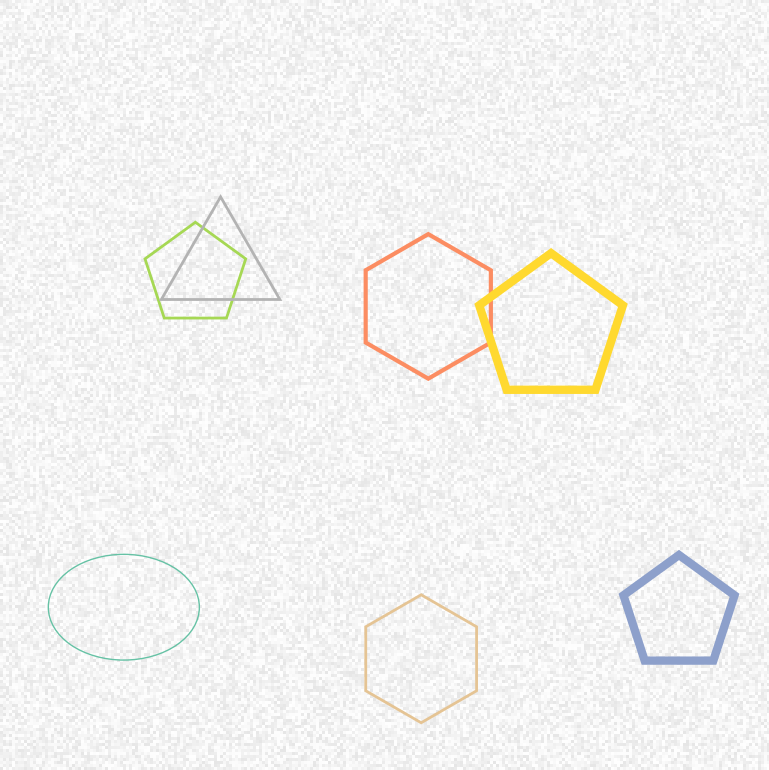[{"shape": "oval", "thickness": 0.5, "radius": 0.49, "center": [0.161, 0.211]}, {"shape": "hexagon", "thickness": 1.5, "radius": 0.47, "center": [0.556, 0.602]}, {"shape": "pentagon", "thickness": 3, "radius": 0.38, "center": [0.882, 0.203]}, {"shape": "pentagon", "thickness": 1, "radius": 0.34, "center": [0.254, 0.643]}, {"shape": "pentagon", "thickness": 3, "radius": 0.49, "center": [0.716, 0.573]}, {"shape": "hexagon", "thickness": 1, "radius": 0.42, "center": [0.547, 0.144]}, {"shape": "triangle", "thickness": 1, "radius": 0.44, "center": [0.287, 0.655]}]